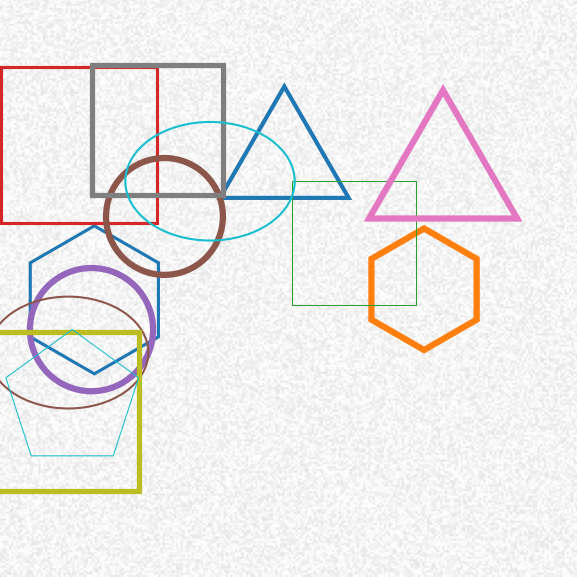[{"shape": "hexagon", "thickness": 1.5, "radius": 0.64, "center": [0.163, 0.48]}, {"shape": "triangle", "thickness": 2, "radius": 0.64, "center": [0.492, 0.721]}, {"shape": "hexagon", "thickness": 3, "radius": 0.53, "center": [0.734, 0.498]}, {"shape": "square", "thickness": 0.5, "radius": 0.54, "center": [0.614, 0.578]}, {"shape": "square", "thickness": 1.5, "radius": 0.68, "center": [0.137, 0.748]}, {"shape": "circle", "thickness": 3, "radius": 0.53, "center": [0.158, 0.428]}, {"shape": "oval", "thickness": 1, "radius": 0.69, "center": [0.118, 0.389]}, {"shape": "circle", "thickness": 3, "radius": 0.51, "center": [0.285, 0.624]}, {"shape": "triangle", "thickness": 3, "radius": 0.74, "center": [0.767, 0.695]}, {"shape": "square", "thickness": 2.5, "radius": 0.57, "center": [0.273, 0.774]}, {"shape": "square", "thickness": 2.5, "radius": 0.69, "center": [0.102, 0.287]}, {"shape": "oval", "thickness": 1, "radius": 0.73, "center": [0.364, 0.685]}, {"shape": "pentagon", "thickness": 0.5, "radius": 0.6, "center": [0.125, 0.308]}]